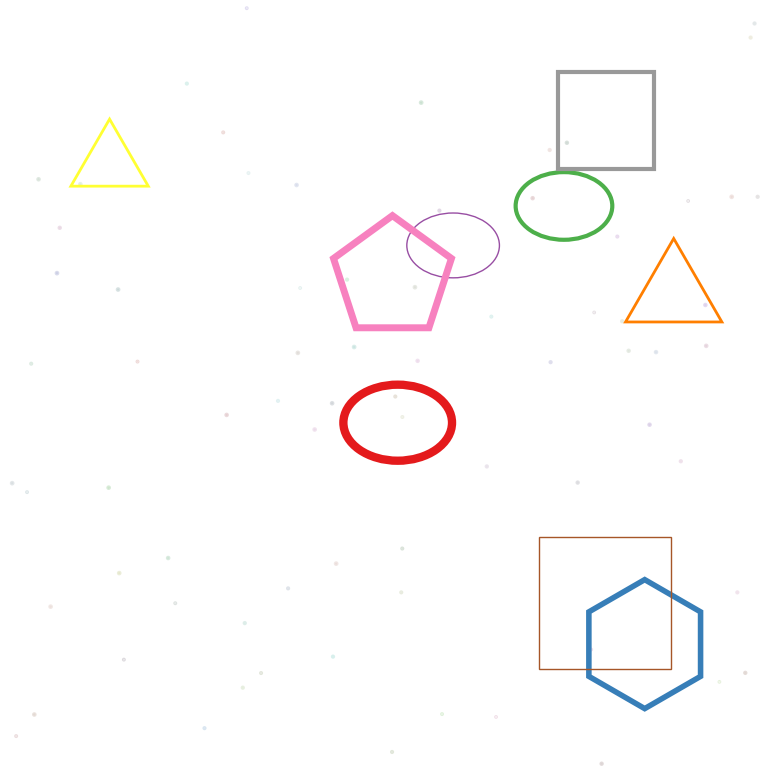[{"shape": "oval", "thickness": 3, "radius": 0.35, "center": [0.516, 0.451]}, {"shape": "hexagon", "thickness": 2, "radius": 0.42, "center": [0.837, 0.163]}, {"shape": "oval", "thickness": 1.5, "radius": 0.31, "center": [0.732, 0.733]}, {"shape": "oval", "thickness": 0.5, "radius": 0.3, "center": [0.588, 0.681]}, {"shape": "triangle", "thickness": 1, "radius": 0.36, "center": [0.875, 0.618]}, {"shape": "triangle", "thickness": 1, "radius": 0.29, "center": [0.142, 0.787]}, {"shape": "square", "thickness": 0.5, "radius": 0.43, "center": [0.786, 0.217]}, {"shape": "pentagon", "thickness": 2.5, "radius": 0.4, "center": [0.51, 0.639]}, {"shape": "square", "thickness": 1.5, "radius": 0.31, "center": [0.787, 0.844]}]